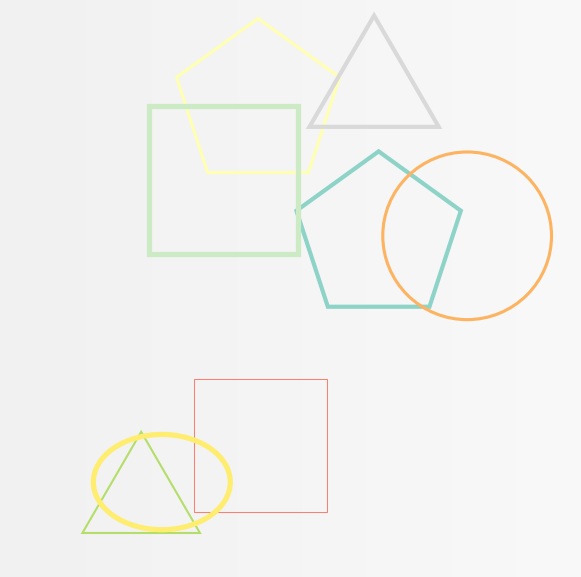[{"shape": "pentagon", "thickness": 2, "radius": 0.74, "center": [0.651, 0.588]}, {"shape": "pentagon", "thickness": 1.5, "radius": 0.74, "center": [0.444, 0.82]}, {"shape": "square", "thickness": 0.5, "radius": 0.57, "center": [0.448, 0.228]}, {"shape": "circle", "thickness": 1.5, "radius": 0.73, "center": [0.804, 0.591]}, {"shape": "triangle", "thickness": 1, "radius": 0.58, "center": [0.243, 0.135]}, {"shape": "triangle", "thickness": 2, "radius": 0.64, "center": [0.644, 0.844]}, {"shape": "square", "thickness": 2.5, "radius": 0.64, "center": [0.384, 0.688]}, {"shape": "oval", "thickness": 2.5, "radius": 0.59, "center": [0.278, 0.164]}]